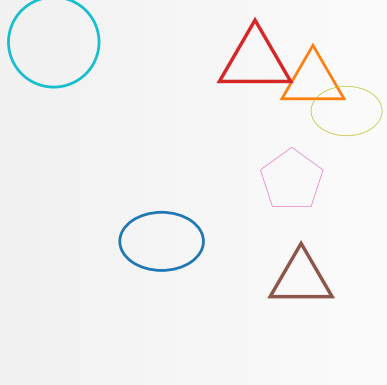[{"shape": "oval", "thickness": 2, "radius": 0.54, "center": [0.417, 0.373]}, {"shape": "triangle", "thickness": 2, "radius": 0.46, "center": [0.808, 0.79]}, {"shape": "triangle", "thickness": 2.5, "radius": 0.53, "center": [0.658, 0.842]}, {"shape": "triangle", "thickness": 2.5, "radius": 0.46, "center": [0.777, 0.276]}, {"shape": "pentagon", "thickness": 0.5, "radius": 0.42, "center": [0.753, 0.532]}, {"shape": "oval", "thickness": 0.5, "radius": 0.46, "center": [0.894, 0.712]}, {"shape": "circle", "thickness": 2, "radius": 0.58, "center": [0.139, 0.891]}]